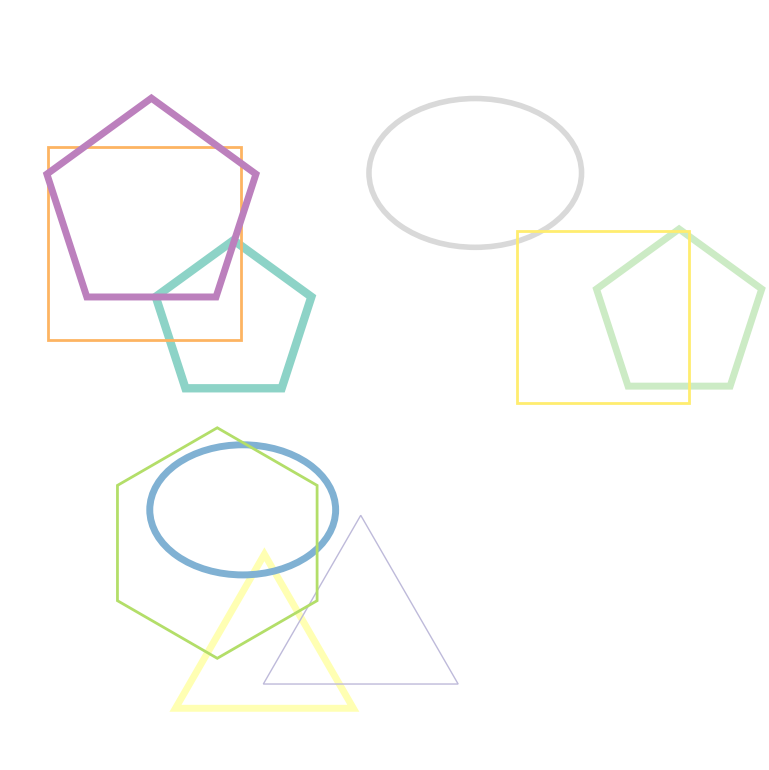[{"shape": "pentagon", "thickness": 3, "radius": 0.53, "center": [0.303, 0.582]}, {"shape": "triangle", "thickness": 2.5, "radius": 0.67, "center": [0.343, 0.147]}, {"shape": "triangle", "thickness": 0.5, "radius": 0.73, "center": [0.468, 0.185]}, {"shape": "oval", "thickness": 2.5, "radius": 0.6, "center": [0.315, 0.338]}, {"shape": "square", "thickness": 1, "radius": 0.63, "center": [0.187, 0.684]}, {"shape": "hexagon", "thickness": 1, "radius": 0.75, "center": [0.282, 0.295]}, {"shape": "oval", "thickness": 2, "radius": 0.69, "center": [0.617, 0.775]}, {"shape": "pentagon", "thickness": 2.5, "radius": 0.71, "center": [0.197, 0.73]}, {"shape": "pentagon", "thickness": 2.5, "radius": 0.56, "center": [0.882, 0.59]}, {"shape": "square", "thickness": 1, "radius": 0.56, "center": [0.783, 0.588]}]